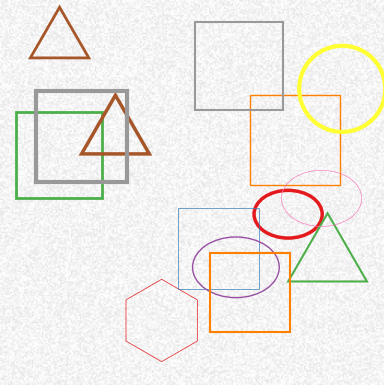[{"shape": "oval", "thickness": 2.5, "radius": 0.44, "center": [0.748, 0.444]}, {"shape": "hexagon", "thickness": 0.5, "radius": 0.53, "center": [0.42, 0.168]}, {"shape": "square", "thickness": 0.5, "radius": 0.52, "center": [0.568, 0.354]}, {"shape": "triangle", "thickness": 1.5, "radius": 0.59, "center": [0.851, 0.328]}, {"shape": "square", "thickness": 2, "radius": 0.56, "center": [0.153, 0.598]}, {"shape": "oval", "thickness": 1, "radius": 0.56, "center": [0.613, 0.306]}, {"shape": "square", "thickness": 1.5, "radius": 0.52, "center": [0.649, 0.241]}, {"shape": "square", "thickness": 1, "radius": 0.58, "center": [0.766, 0.637]}, {"shape": "circle", "thickness": 3, "radius": 0.56, "center": [0.889, 0.769]}, {"shape": "triangle", "thickness": 2, "radius": 0.44, "center": [0.155, 0.893]}, {"shape": "triangle", "thickness": 2.5, "radius": 0.51, "center": [0.3, 0.651]}, {"shape": "oval", "thickness": 0.5, "radius": 0.52, "center": [0.835, 0.485]}, {"shape": "square", "thickness": 1.5, "radius": 0.57, "center": [0.622, 0.829]}, {"shape": "square", "thickness": 3, "radius": 0.59, "center": [0.211, 0.646]}]